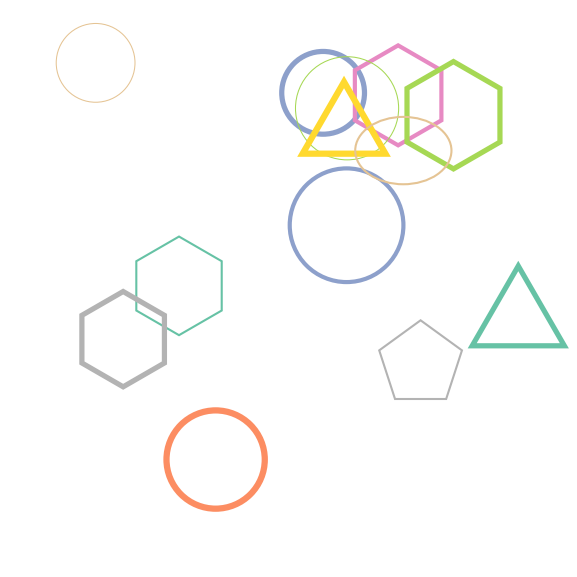[{"shape": "triangle", "thickness": 2.5, "radius": 0.46, "center": [0.897, 0.446]}, {"shape": "hexagon", "thickness": 1, "radius": 0.43, "center": [0.31, 0.504]}, {"shape": "circle", "thickness": 3, "radius": 0.43, "center": [0.373, 0.203]}, {"shape": "circle", "thickness": 2.5, "radius": 0.36, "center": [0.56, 0.838]}, {"shape": "circle", "thickness": 2, "radius": 0.49, "center": [0.6, 0.609]}, {"shape": "hexagon", "thickness": 2, "radius": 0.43, "center": [0.689, 0.834]}, {"shape": "circle", "thickness": 0.5, "radius": 0.45, "center": [0.601, 0.812]}, {"shape": "hexagon", "thickness": 2.5, "radius": 0.46, "center": [0.785, 0.8]}, {"shape": "triangle", "thickness": 3, "radius": 0.41, "center": [0.596, 0.774]}, {"shape": "circle", "thickness": 0.5, "radius": 0.34, "center": [0.166, 0.89]}, {"shape": "oval", "thickness": 1, "radius": 0.42, "center": [0.698, 0.738]}, {"shape": "pentagon", "thickness": 1, "radius": 0.38, "center": [0.728, 0.369]}, {"shape": "hexagon", "thickness": 2.5, "radius": 0.41, "center": [0.213, 0.412]}]